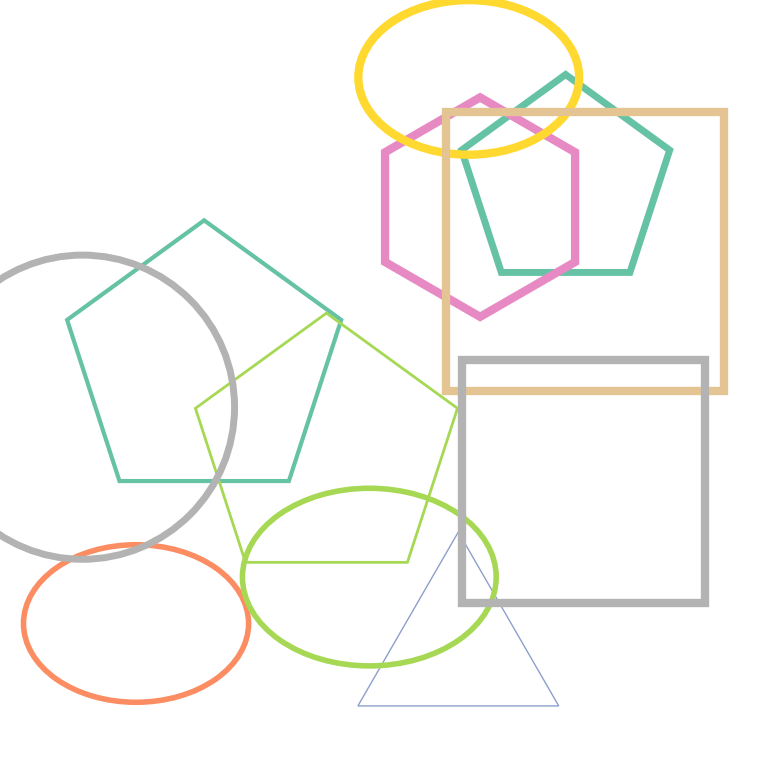[{"shape": "pentagon", "thickness": 1.5, "radius": 0.94, "center": [0.265, 0.527]}, {"shape": "pentagon", "thickness": 2.5, "radius": 0.71, "center": [0.735, 0.761]}, {"shape": "oval", "thickness": 2, "radius": 0.73, "center": [0.177, 0.19]}, {"shape": "triangle", "thickness": 0.5, "radius": 0.75, "center": [0.595, 0.159]}, {"shape": "hexagon", "thickness": 3, "radius": 0.71, "center": [0.623, 0.731]}, {"shape": "oval", "thickness": 2, "radius": 0.82, "center": [0.48, 0.251]}, {"shape": "pentagon", "thickness": 1, "radius": 0.89, "center": [0.424, 0.414]}, {"shape": "oval", "thickness": 3, "radius": 0.72, "center": [0.609, 0.899]}, {"shape": "square", "thickness": 3, "radius": 0.91, "center": [0.76, 0.674]}, {"shape": "square", "thickness": 3, "radius": 0.79, "center": [0.758, 0.374]}, {"shape": "circle", "thickness": 2.5, "radius": 0.99, "center": [0.107, 0.471]}]